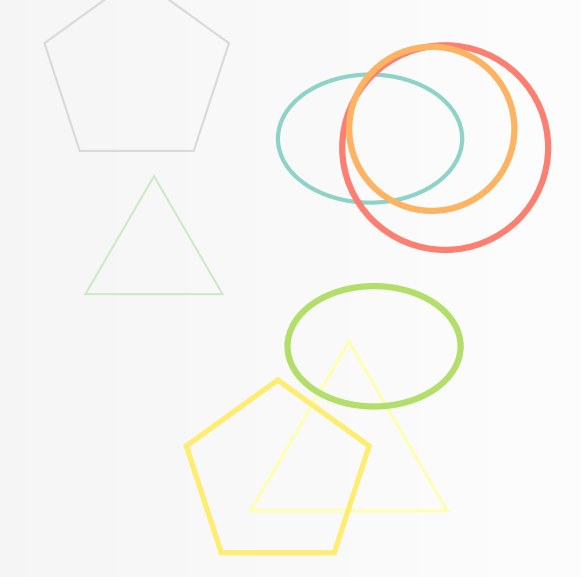[{"shape": "oval", "thickness": 2, "radius": 0.79, "center": [0.637, 0.759]}, {"shape": "triangle", "thickness": 1.5, "radius": 0.98, "center": [0.6, 0.212]}, {"shape": "circle", "thickness": 3, "radius": 0.89, "center": [0.766, 0.744]}, {"shape": "circle", "thickness": 3, "radius": 0.71, "center": [0.743, 0.776]}, {"shape": "oval", "thickness": 3, "radius": 0.74, "center": [0.644, 0.399]}, {"shape": "pentagon", "thickness": 1, "radius": 0.83, "center": [0.235, 0.873]}, {"shape": "triangle", "thickness": 1, "radius": 0.68, "center": [0.265, 0.558]}, {"shape": "pentagon", "thickness": 2.5, "radius": 0.83, "center": [0.478, 0.176]}]